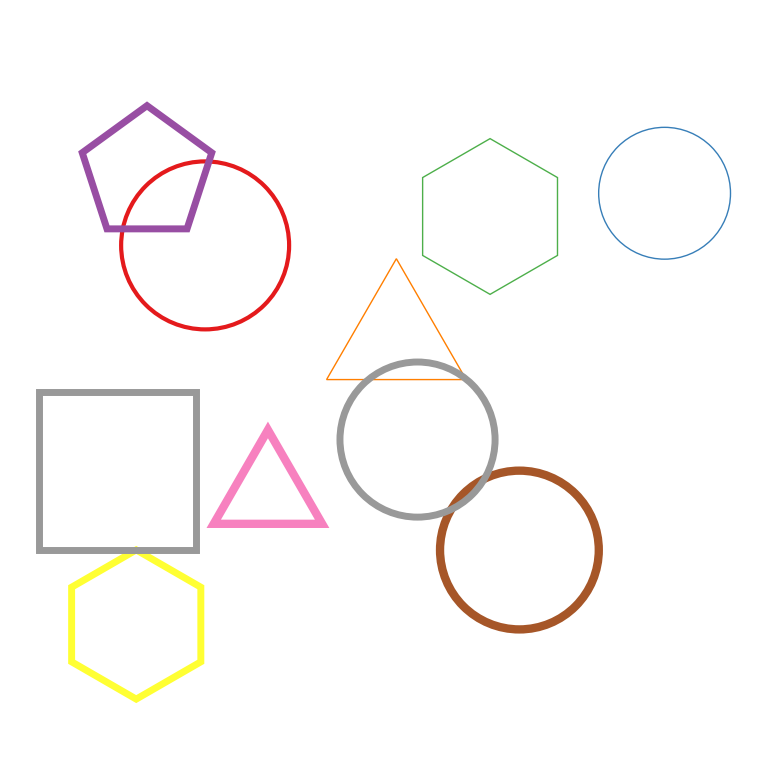[{"shape": "circle", "thickness": 1.5, "radius": 0.55, "center": [0.266, 0.681]}, {"shape": "circle", "thickness": 0.5, "radius": 0.43, "center": [0.863, 0.749]}, {"shape": "hexagon", "thickness": 0.5, "radius": 0.51, "center": [0.636, 0.719]}, {"shape": "pentagon", "thickness": 2.5, "radius": 0.44, "center": [0.191, 0.774]}, {"shape": "triangle", "thickness": 0.5, "radius": 0.52, "center": [0.515, 0.559]}, {"shape": "hexagon", "thickness": 2.5, "radius": 0.48, "center": [0.177, 0.189]}, {"shape": "circle", "thickness": 3, "radius": 0.52, "center": [0.675, 0.286]}, {"shape": "triangle", "thickness": 3, "radius": 0.41, "center": [0.348, 0.36]}, {"shape": "circle", "thickness": 2.5, "radius": 0.5, "center": [0.542, 0.429]}, {"shape": "square", "thickness": 2.5, "radius": 0.51, "center": [0.153, 0.388]}]